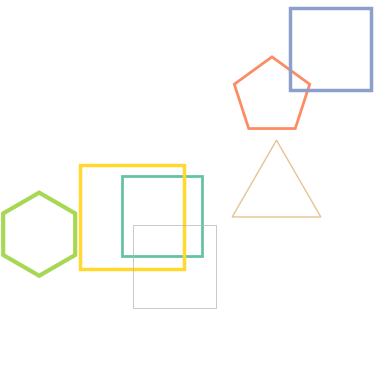[{"shape": "square", "thickness": 2, "radius": 0.52, "center": [0.42, 0.439]}, {"shape": "pentagon", "thickness": 2, "radius": 0.51, "center": [0.706, 0.749]}, {"shape": "square", "thickness": 2.5, "radius": 0.53, "center": [0.859, 0.873]}, {"shape": "hexagon", "thickness": 3, "radius": 0.54, "center": [0.102, 0.392]}, {"shape": "square", "thickness": 2.5, "radius": 0.68, "center": [0.343, 0.437]}, {"shape": "triangle", "thickness": 1, "radius": 0.66, "center": [0.718, 0.503]}, {"shape": "square", "thickness": 0.5, "radius": 0.54, "center": [0.453, 0.308]}]